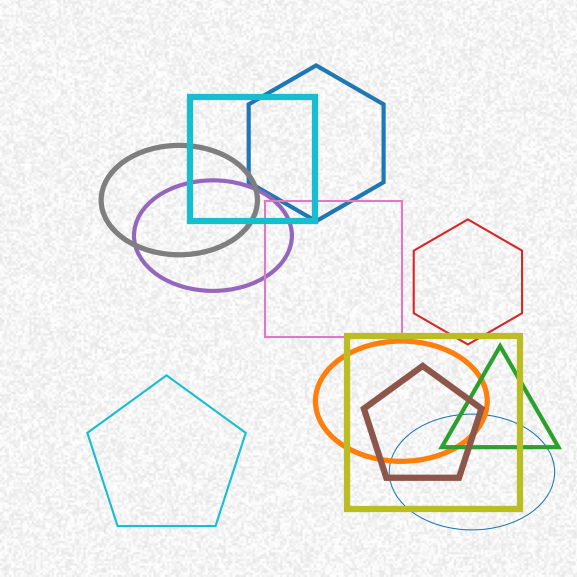[{"shape": "hexagon", "thickness": 2, "radius": 0.67, "center": [0.547, 0.751]}, {"shape": "oval", "thickness": 0.5, "radius": 0.72, "center": [0.817, 0.182]}, {"shape": "oval", "thickness": 2.5, "radius": 0.74, "center": [0.695, 0.304]}, {"shape": "triangle", "thickness": 2, "radius": 0.58, "center": [0.866, 0.283]}, {"shape": "hexagon", "thickness": 1, "radius": 0.54, "center": [0.81, 0.511]}, {"shape": "oval", "thickness": 2, "radius": 0.68, "center": [0.369, 0.591]}, {"shape": "pentagon", "thickness": 3, "radius": 0.54, "center": [0.732, 0.258]}, {"shape": "square", "thickness": 1, "radius": 0.59, "center": [0.577, 0.533]}, {"shape": "oval", "thickness": 2.5, "radius": 0.68, "center": [0.31, 0.653]}, {"shape": "square", "thickness": 3, "radius": 0.75, "center": [0.751, 0.267]}, {"shape": "square", "thickness": 3, "radius": 0.54, "center": [0.437, 0.724]}, {"shape": "pentagon", "thickness": 1, "radius": 0.72, "center": [0.288, 0.205]}]